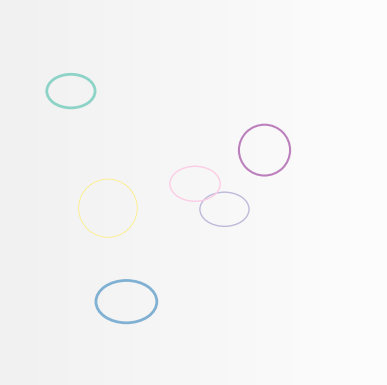[{"shape": "oval", "thickness": 2, "radius": 0.31, "center": [0.183, 0.763]}, {"shape": "oval", "thickness": 1, "radius": 0.32, "center": [0.579, 0.456]}, {"shape": "oval", "thickness": 2, "radius": 0.39, "center": [0.326, 0.216]}, {"shape": "oval", "thickness": 1, "radius": 0.32, "center": [0.503, 0.523]}, {"shape": "circle", "thickness": 1.5, "radius": 0.33, "center": [0.683, 0.61]}, {"shape": "circle", "thickness": 0.5, "radius": 0.38, "center": [0.278, 0.459]}]